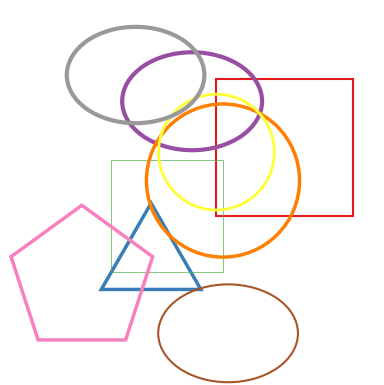[{"shape": "square", "thickness": 1.5, "radius": 0.89, "center": [0.738, 0.618]}, {"shape": "triangle", "thickness": 2.5, "radius": 0.75, "center": [0.392, 0.323]}, {"shape": "square", "thickness": 0.5, "radius": 0.73, "center": [0.434, 0.438]}, {"shape": "oval", "thickness": 3, "radius": 0.91, "center": [0.499, 0.737]}, {"shape": "circle", "thickness": 2.5, "radius": 0.99, "center": [0.579, 0.531]}, {"shape": "circle", "thickness": 2, "radius": 0.75, "center": [0.562, 0.605]}, {"shape": "oval", "thickness": 1.5, "radius": 0.91, "center": [0.592, 0.134]}, {"shape": "pentagon", "thickness": 2.5, "radius": 0.97, "center": [0.213, 0.273]}, {"shape": "oval", "thickness": 3, "radius": 0.89, "center": [0.352, 0.805]}]